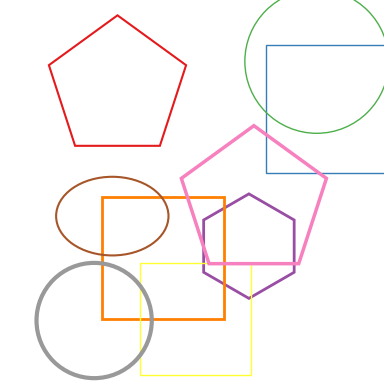[{"shape": "pentagon", "thickness": 1.5, "radius": 0.94, "center": [0.305, 0.773]}, {"shape": "square", "thickness": 1, "radius": 0.84, "center": [0.857, 0.717]}, {"shape": "circle", "thickness": 1, "radius": 0.93, "center": [0.823, 0.841]}, {"shape": "hexagon", "thickness": 2, "radius": 0.68, "center": [0.647, 0.361]}, {"shape": "square", "thickness": 2, "radius": 0.79, "center": [0.424, 0.33]}, {"shape": "square", "thickness": 1, "radius": 0.72, "center": [0.507, 0.171]}, {"shape": "oval", "thickness": 1.5, "radius": 0.73, "center": [0.292, 0.439]}, {"shape": "pentagon", "thickness": 2.5, "radius": 0.99, "center": [0.659, 0.475]}, {"shape": "circle", "thickness": 3, "radius": 0.75, "center": [0.245, 0.167]}]